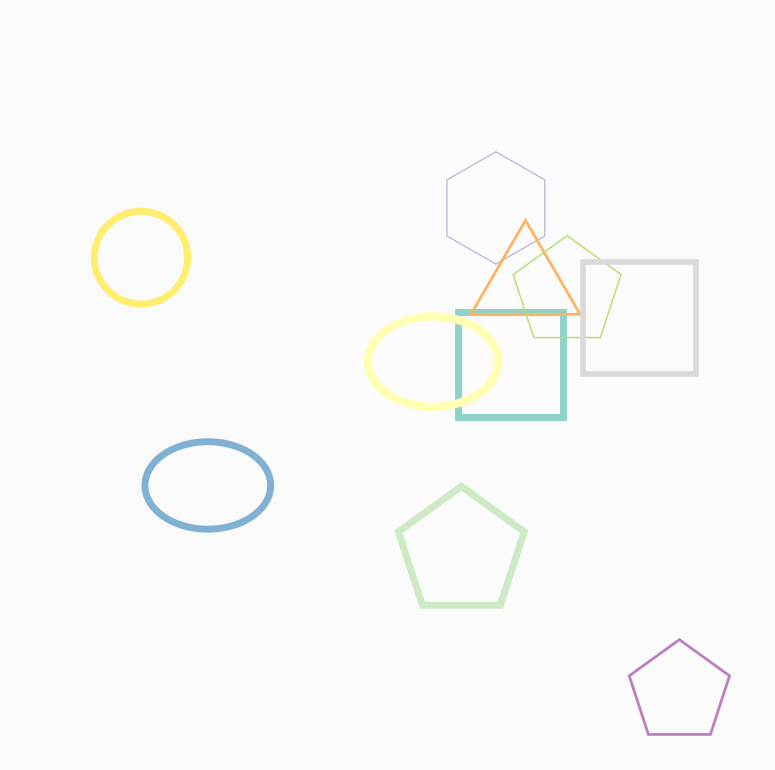[{"shape": "square", "thickness": 2.5, "radius": 0.34, "center": [0.659, 0.527]}, {"shape": "oval", "thickness": 3, "radius": 0.42, "center": [0.559, 0.53]}, {"shape": "hexagon", "thickness": 0.5, "radius": 0.36, "center": [0.64, 0.73]}, {"shape": "oval", "thickness": 2.5, "radius": 0.41, "center": [0.268, 0.37]}, {"shape": "triangle", "thickness": 1, "radius": 0.41, "center": [0.678, 0.633]}, {"shape": "pentagon", "thickness": 0.5, "radius": 0.37, "center": [0.732, 0.621]}, {"shape": "square", "thickness": 2, "radius": 0.36, "center": [0.825, 0.587]}, {"shape": "pentagon", "thickness": 1, "radius": 0.34, "center": [0.877, 0.101]}, {"shape": "pentagon", "thickness": 2.5, "radius": 0.43, "center": [0.595, 0.283]}, {"shape": "circle", "thickness": 2.5, "radius": 0.3, "center": [0.182, 0.665]}]